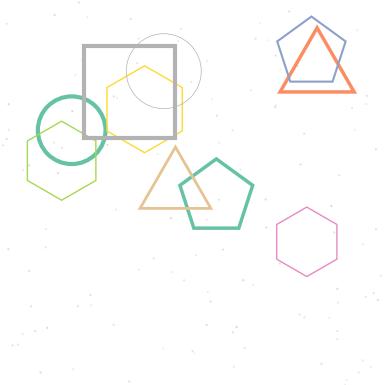[{"shape": "circle", "thickness": 3, "radius": 0.44, "center": [0.186, 0.662]}, {"shape": "pentagon", "thickness": 2.5, "radius": 0.5, "center": [0.562, 0.488]}, {"shape": "triangle", "thickness": 2.5, "radius": 0.56, "center": [0.824, 0.817]}, {"shape": "pentagon", "thickness": 1.5, "radius": 0.47, "center": [0.809, 0.864]}, {"shape": "hexagon", "thickness": 1, "radius": 0.45, "center": [0.797, 0.372]}, {"shape": "hexagon", "thickness": 1, "radius": 0.51, "center": [0.16, 0.583]}, {"shape": "hexagon", "thickness": 1, "radius": 0.56, "center": [0.376, 0.716]}, {"shape": "triangle", "thickness": 2, "radius": 0.53, "center": [0.456, 0.512]}, {"shape": "square", "thickness": 3, "radius": 0.6, "center": [0.336, 0.76]}, {"shape": "circle", "thickness": 0.5, "radius": 0.49, "center": [0.425, 0.815]}]